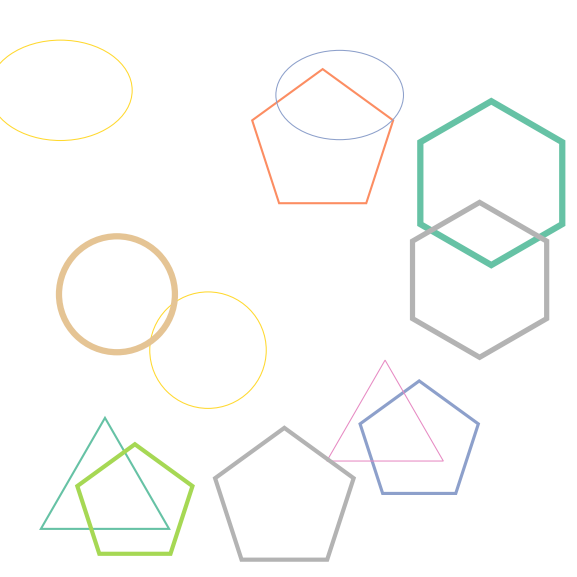[{"shape": "triangle", "thickness": 1, "radius": 0.64, "center": [0.182, 0.147]}, {"shape": "hexagon", "thickness": 3, "radius": 0.71, "center": [0.851, 0.682]}, {"shape": "pentagon", "thickness": 1, "radius": 0.64, "center": [0.559, 0.751]}, {"shape": "oval", "thickness": 0.5, "radius": 0.55, "center": [0.588, 0.835]}, {"shape": "pentagon", "thickness": 1.5, "radius": 0.54, "center": [0.726, 0.232]}, {"shape": "triangle", "thickness": 0.5, "radius": 0.58, "center": [0.667, 0.259]}, {"shape": "pentagon", "thickness": 2, "radius": 0.52, "center": [0.234, 0.125]}, {"shape": "circle", "thickness": 0.5, "radius": 0.5, "center": [0.36, 0.393]}, {"shape": "oval", "thickness": 0.5, "radius": 0.62, "center": [0.105, 0.843]}, {"shape": "circle", "thickness": 3, "radius": 0.5, "center": [0.203, 0.49]}, {"shape": "hexagon", "thickness": 2.5, "radius": 0.67, "center": [0.83, 0.515]}, {"shape": "pentagon", "thickness": 2, "radius": 0.63, "center": [0.492, 0.132]}]